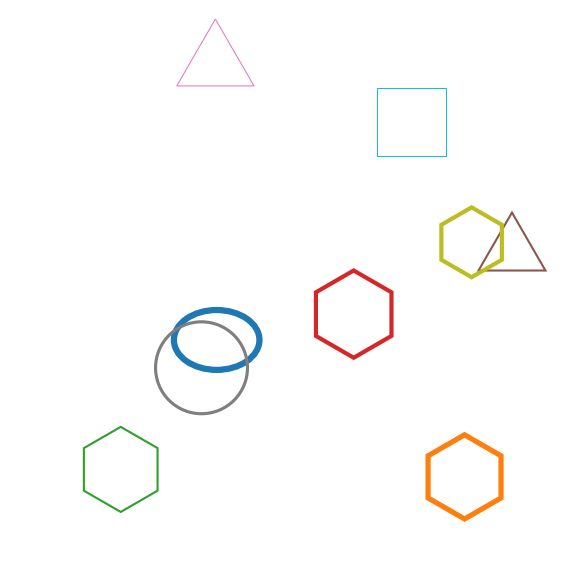[{"shape": "oval", "thickness": 3, "radius": 0.37, "center": [0.375, 0.41]}, {"shape": "hexagon", "thickness": 2.5, "radius": 0.36, "center": [0.804, 0.173]}, {"shape": "hexagon", "thickness": 1, "radius": 0.37, "center": [0.209, 0.186]}, {"shape": "hexagon", "thickness": 2, "radius": 0.38, "center": [0.612, 0.455]}, {"shape": "triangle", "thickness": 1, "radius": 0.33, "center": [0.887, 0.564]}, {"shape": "triangle", "thickness": 0.5, "radius": 0.39, "center": [0.373, 0.889]}, {"shape": "circle", "thickness": 1.5, "radius": 0.4, "center": [0.349, 0.362]}, {"shape": "hexagon", "thickness": 2, "radius": 0.3, "center": [0.817, 0.58]}, {"shape": "square", "thickness": 0.5, "radius": 0.3, "center": [0.713, 0.787]}]